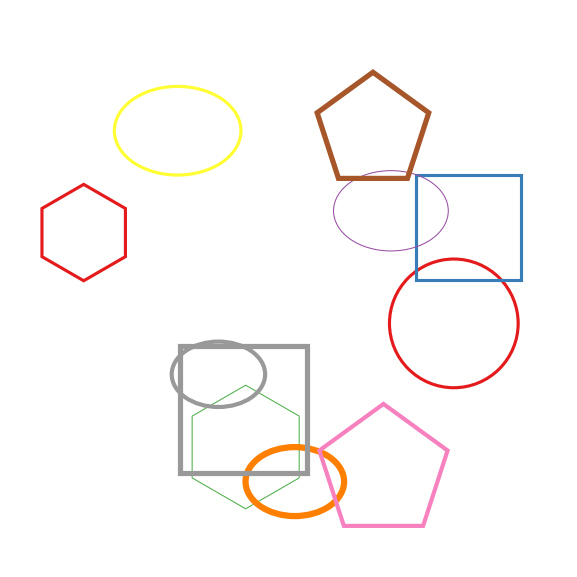[{"shape": "hexagon", "thickness": 1.5, "radius": 0.42, "center": [0.145, 0.596]}, {"shape": "circle", "thickness": 1.5, "radius": 0.56, "center": [0.786, 0.439]}, {"shape": "square", "thickness": 1.5, "radius": 0.46, "center": [0.811, 0.605]}, {"shape": "hexagon", "thickness": 0.5, "radius": 0.54, "center": [0.425, 0.225]}, {"shape": "oval", "thickness": 0.5, "radius": 0.5, "center": [0.677, 0.634]}, {"shape": "oval", "thickness": 3, "radius": 0.43, "center": [0.511, 0.165]}, {"shape": "oval", "thickness": 1.5, "radius": 0.55, "center": [0.308, 0.773]}, {"shape": "pentagon", "thickness": 2.5, "radius": 0.51, "center": [0.646, 0.772]}, {"shape": "pentagon", "thickness": 2, "radius": 0.58, "center": [0.664, 0.183]}, {"shape": "square", "thickness": 2.5, "radius": 0.55, "center": [0.422, 0.29]}, {"shape": "oval", "thickness": 2, "radius": 0.4, "center": [0.378, 0.351]}]